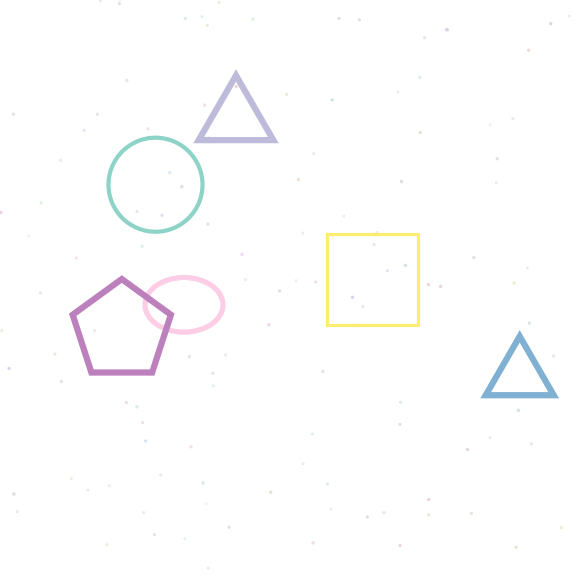[{"shape": "circle", "thickness": 2, "radius": 0.41, "center": [0.269, 0.679]}, {"shape": "triangle", "thickness": 3, "radius": 0.37, "center": [0.409, 0.794]}, {"shape": "triangle", "thickness": 3, "radius": 0.34, "center": [0.9, 0.349]}, {"shape": "oval", "thickness": 2.5, "radius": 0.34, "center": [0.319, 0.471]}, {"shape": "pentagon", "thickness": 3, "radius": 0.45, "center": [0.211, 0.426]}, {"shape": "square", "thickness": 1.5, "radius": 0.4, "center": [0.645, 0.515]}]